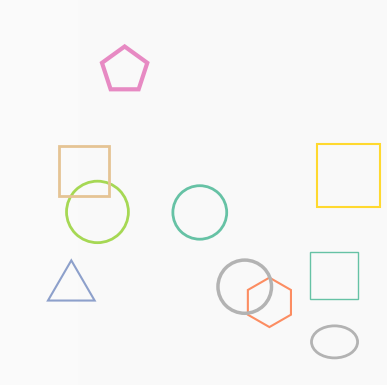[{"shape": "circle", "thickness": 2, "radius": 0.35, "center": [0.516, 0.448]}, {"shape": "square", "thickness": 1, "radius": 0.31, "center": [0.862, 0.284]}, {"shape": "hexagon", "thickness": 1.5, "radius": 0.32, "center": [0.695, 0.215]}, {"shape": "triangle", "thickness": 1.5, "radius": 0.35, "center": [0.184, 0.254]}, {"shape": "pentagon", "thickness": 3, "radius": 0.31, "center": [0.322, 0.818]}, {"shape": "circle", "thickness": 2, "radius": 0.4, "center": [0.252, 0.45]}, {"shape": "square", "thickness": 1.5, "radius": 0.41, "center": [0.899, 0.544]}, {"shape": "square", "thickness": 2, "radius": 0.32, "center": [0.217, 0.556]}, {"shape": "circle", "thickness": 2.5, "radius": 0.35, "center": [0.632, 0.255]}, {"shape": "oval", "thickness": 2, "radius": 0.3, "center": [0.863, 0.112]}]